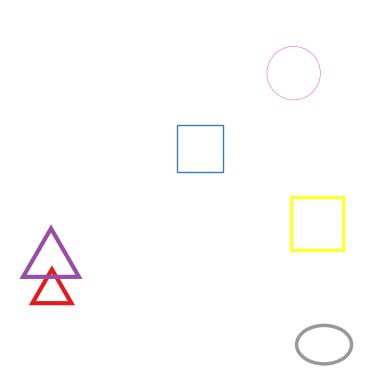[{"shape": "triangle", "thickness": 3, "radius": 0.29, "center": [0.135, 0.242]}, {"shape": "square", "thickness": 1, "radius": 0.3, "center": [0.519, 0.614]}, {"shape": "triangle", "thickness": 3, "radius": 0.42, "center": [0.132, 0.323]}, {"shape": "square", "thickness": 2.5, "radius": 0.34, "center": [0.824, 0.42]}, {"shape": "circle", "thickness": 0.5, "radius": 0.35, "center": [0.763, 0.81]}, {"shape": "oval", "thickness": 2.5, "radius": 0.36, "center": [0.842, 0.105]}]